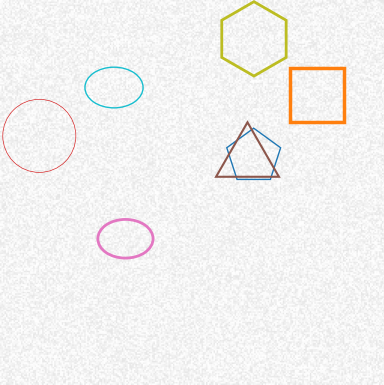[{"shape": "pentagon", "thickness": 1, "radius": 0.37, "center": [0.659, 0.593]}, {"shape": "square", "thickness": 2.5, "radius": 0.35, "center": [0.823, 0.752]}, {"shape": "circle", "thickness": 0.5, "radius": 0.47, "center": [0.102, 0.647]}, {"shape": "triangle", "thickness": 1.5, "radius": 0.47, "center": [0.643, 0.588]}, {"shape": "oval", "thickness": 2, "radius": 0.36, "center": [0.326, 0.38]}, {"shape": "hexagon", "thickness": 2, "radius": 0.48, "center": [0.66, 0.899]}, {"shape": "oval", "thickness": 1, "radius": 0.38, "center": [0.296, 0.773]}]